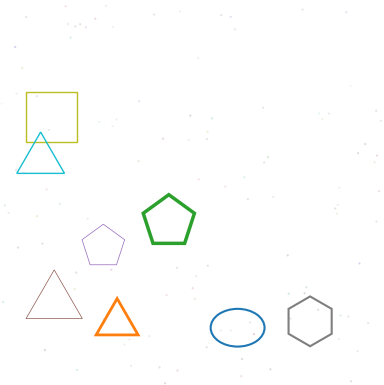[{"shape": "oval", "thickness": 1.5, "radius": 0.35, "center": [0.617, 0.149]}, {"shape": "triangle", "thickness": 2, "radius": 0.31, "center": [0.304, 0.162]}, {"shape": "pentagon", "thickness": 2.5, "radius": 0.35, "center": [0.439, 0.424]}, {"shape": "pentagon", "thickness": 0.5, "radius": 0.29, "center": [0.268, 0.359]}, {"shape": "triangle", "thickness": 0.5, "radius": 0.42, "center": [0.141, 0.215]}, {"shape": "hexagon", "thickness": 1.5, "radius": 0.32, "center": [0.806, 0.165]}, {"shape": "square", "thickness": 1, "radius": 0.33, "center": [0.134, 0.696]}, {"shape": "triangle", "thickness": 1, "radius": 0.36, "center": [0.106, 0.585]}]